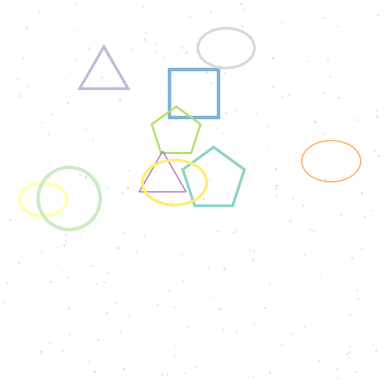[{"shape": "pentagon", "thickness": 2, "radius": 0.42, "center": [0.555, 0.534]}, {"shape": "oval", "thickness": 2.5, "radius": 0.31, "center": [0.113, 0.482]}, {"shape": "triangle", "thickness": 2, "radius": 0.36, "center": [0.27, 0.806]}, {"shape": "square", "thickness": 2.5, "radius": 0.32, "center": [0.503, 0.758]}, {"shape": "oval", "thickness": 1, "radius": 0.38, "center": [0.86, 0.581]}, {"shape": "pentagon", "thickness": 1.5, "radius": 0.33, "center": [0.458, 0.657]}, {"shape": "oval", "thickness": 2, "radius": 0.37, "center": [0.587, 0.875]}, {"shape": "triangle", "thickness": 1, "radius": 0.35, "center": [0.423, 0.537]}, {"shape": "circle", "thickness": 2.5, "radius": 0.4, "center": [0.18, 0.485]}, {"shape": "oval", "thickness": 2, "radius": 0.42, "center": [0.453, 0.526]}]